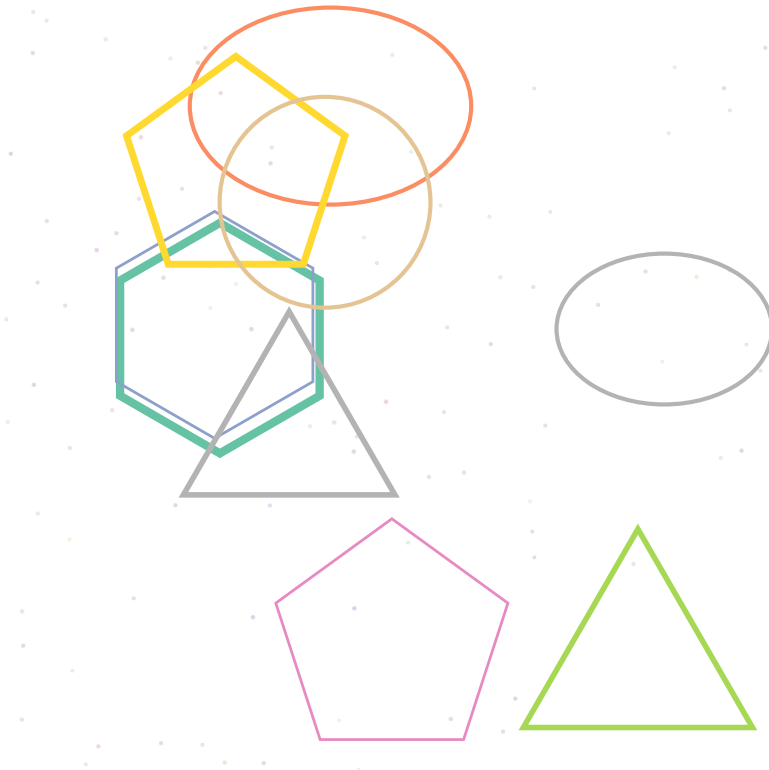[{"shape": "hexagon", "thickness": 3, "radius": 0.75, "center": [0.286, 0.561]}, {"shape": "oval", "thickness": 1.5, "radius": 0.91, "center": [0.429, 0.862]}, {"shape": "hexagon", "thickness": 1, "radius": 0.74, "center": [0.279, 0.578]}, {"shape": "pentagon", "thickness": 1, "radius": 0.79, "center": [0.509, 0.168]}, {"shape": "triangle", "thickness": 2, "radius": 0.86, "center": [0.828, 0.141]}, {"shape": "pentagon", "thickness": 2.5, "radius": 0.75, "center": [0.306, 0.778]}, {"shape": "circle", "thickness": 1.5, "radius": 0.68, "center": [0.422, 0.737]}, {"shape": "oval", "thickness": 1.5, "radius": 0.7, "center": [0.863, 0.573]}, {"shape": "triangle", "thickness": 2, "radius": 0.79, "center": [0.376, 0.437]}]